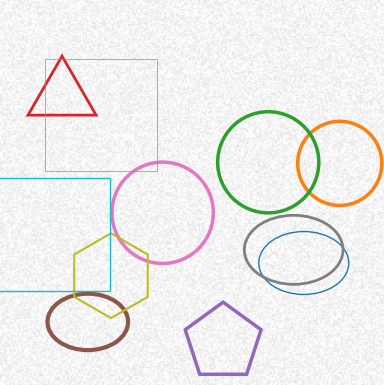[{"shape": "oval", "thickness": 1, "radius": 0.58, "center": [0.789, 0.317]}, {"shape": "circle", "thickness": 2.5, "radius": 0.55, "center": [0.882, 0.576]}, {"shape": "circle", "thickness": 2.5, "radius": 0.66, "center": [0.697, 0.578]}, {"shape": "triangle", "thickness": 2, "radius": 0.51, "center": [0.161, 0.752]}, {"shape": "pentagon", "thickness": 2.5, "radius": 0.52, "center": [0.58, 0.112]}, {"shape": "oval", "thickness": 3, "radius": 0.52, "center": [0.228, 0.164]}, {"shape": "circle", "thickness": 2.5, "radius": 0.66, "center": [0.423, 0.447]}, {"shape": "oval", "thickness": 2, "radius": 0.64, "center": [0.763, 0.351]}, {"shape": "hexagon", "thickness": 1.5, "radius": 0.55, "center": [0.288, 0.284]}, {"shape": "square", "thickness": 1, "radius": 0.73, "center": [0.14, 0.391]}, {"shape": "square", "thickness": 0.5, "radius": 0.73, "center": [0.263, 0.701]}]